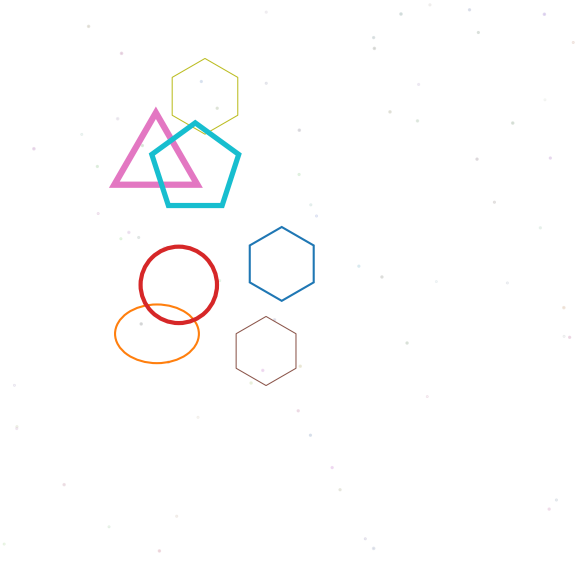[{"shape": "hexagon", "thickness": 1, "radius": 0.32, "center": [0.488, 0.542]}, {"shape": "oval", "thickness": 1, "radius": 0.36, "center": [0.272, 0.421]}, {"shape": "circle", "thickness": 2, "radius": 0.33, "center": [0.31, 0.506]}, {"shape": "hexagon", "thickness": 0.5, "radius": 0.3, "center": [0.461, 0.391]}, {"shape": "triangle", "thickness": 3, "radius": 0.42, "center": [0.27, 0.721]}, {"shape": "hexagon", "thickness": 0.5, "radius": 0.33, "center": [0.355, 0.832]}, {"shape": "pentagon", "thickness": 2.5, "radius": 0.4, "center": [0.338, 0.707]}]